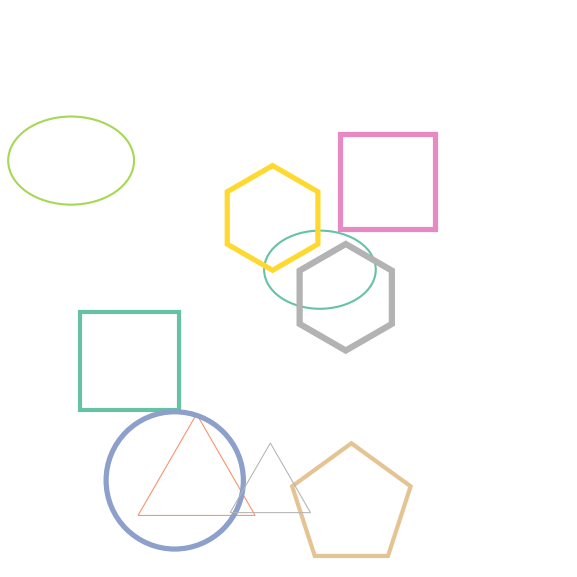[{"shape": "oval", "thickness": 1, "radius": 0.48, "center": [0.554, 0.532]}, {"shape": "square", "thickness": 2, "radius": 0.43, "center": [0.225, 0.374]}, {"shape": "triangle", "thickness": 0.5, "radius": 0.59, "center": [0.34, 0.165]}, {"shape": "circle", "thickness": 2.5, "radius": 0.59, "center": [0.303, 0.167]}, {"shape": "square", "thickness": 2.5, "radius": 0.41, "center": [0.671, 0.685]}, {"shape": "oval", "thickness": 1, "radius": 0.54, "center": [0.123, 0.721]}, {"shape": "hexagon", "thickness": 2.5, "radius": 0.45, "center": [0.472, 0.622]}, {"shape": "pentagon", "thickness": 2, "radius": 0.54, "center": [0.608, 0.124]}, {"shape": "triangle", "thickness": 0.5, "radius": 0.4, "center": [0.468, 0.152]}, {"shape": "hexagon", "thickness": 3, "radius": 0.46, "center": [0.599, 0.484]}]